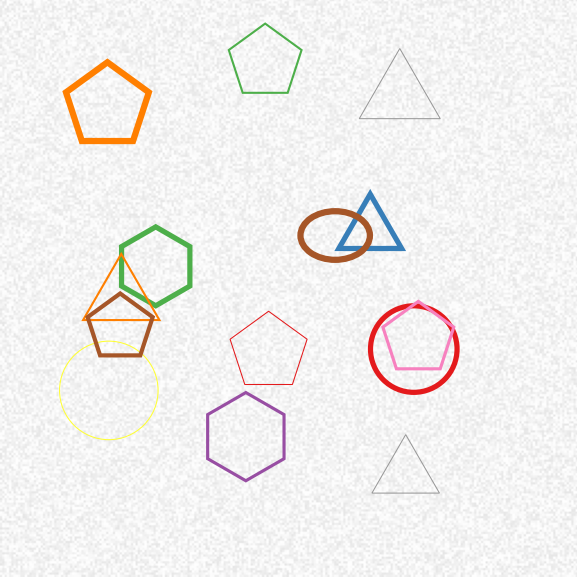[{"shape": "circle", "thickness": 2.5, "radius": 0.37, "center": [0.716, 0.395]}, {"shape": "pentagon", "thickness": 0.5, "radius": 0.35, "center": [0.465, 0.39]}, {"shape": "triangle", "thickness": 2.5, "radius": 0.31, "center": [0.641, 0.6]}, {"shape": "pentagon", "thickness": 1, "radius": 0.33, "center": [0.459, 0.892]}, {"shape": "hexagon", "thickness": 2.5, "radius": 0.34, "center": [0.27, 0.538]}, {"shape": "hexagon", "thickness": 1.5, "radius": 0.38, "center": [0.426, 0.243]}, {"shape": "pentagon", "thickness": 3, "radius": 0.38, "center": [0.186, 0.816]}, {"shape": "triangle", "thickness": 1, "radius": 0.38, "center": [0.21, 0.483]}, {"shape": "circle", "thickness": 0.5, "radius": 0.43, "center": [0.188, 0.323]}, {"shape": "oval", "thickness": 3, "radius": 0.3, "center": [0.58, 0.591]}, {"shape": "pentagon", "thickness": 2, "radius": 0.3, "center": [0.208, 0.432]}, {"shape": "pentagon", "thickness": 1.5, "radius": 0.32, "center": [0.724, 0.413]}, {"shape": "triangle", "thickness": 0.5, "radius": 0.34, "center": [0.702, 0.179]}, {"shape": "triangle", "thickness": 0.5, "radius": 0.4, "center": [0.692, 0.834]}]